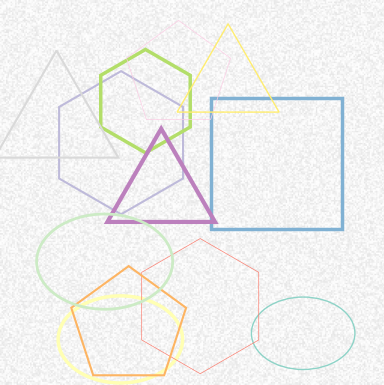[{"shape": "oval", "thickness": 1, "radius": 0.67, "center": [0.787, 0.134]}, {"shape": "oval", "thickness": 2.5, "radius": 0.81, "center": [0.313, 0.118]}, {"shape": "hexagon", "thickness": 1.5, "radius": 0.93, "center": [0.314, 0.629]}, {"shape": "hexagon", "thickness": 0.5, "radius": 0.88, "center": [0.52, 0.205]}, {"shape": "square", "thickness": 2.5, "radius": 0.85, "center": [0.718, 0.575]}, {"shape": "pentagon", "thickness": 1.5, "radius": 0.78, "center": [0.334, 0.152]}, {"shape": "hexagon", "thickness": 2.5, "radius": 0.67, "center": [0.378, 0.737]}, {"shape": "pentagon", "thickness": 0.5, "radius": 0.71, "center": [0.464, 0.805]}, {"shape": "triangle", "thickness": 1.5, "radius": 0.93, "center": [0.147, 0.683]}, {"shape": "triangle", "thickness": 3, "radius": 0.81, "center": [0.419, 0.504]}, {"shape": "oval", "thickness": 2, "radius": 0.88, "center": [0.272, 0.32]}, {"shape": "triangle", "thickness": 1, "radius": 0.76, "center": [0.592, 0.785]}]